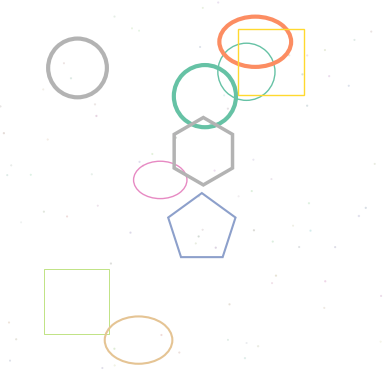[{"shape": "circle", "thickness": 3, "radius": 0.4, "center": [0.532, 0.75]}, {"shape": "circle", "thickness": 1, "radius": 0.37, "center": [0.64, 0.814]}, {"shape": "oval", "thickness": 3, "radius": 0.47, "center": [0.663, 0.892]}, {"shape": "pentagon", "thickness": 1.5, "radius": 0.46, "center": [0.524, 0.407]}, {"shape": "oval", "thickness": 1, "radius": 0.35, "center": [0.416, 0.533]}, {"shape": "square", "thickness": 0.5, "radius": 0.42, "center": [0.198, 0.216]}, {"shape": "square", "thickness": 1, "radius": 0.43, "center": [0.703, 0.84]}, {"shape": "oval", "thickness": 1.5, "radius": 0.44, "center": [0.36, 0.117]}, {"shape": "hexagon", "thickness": 2.5, "radius": 0.44, "center": [0.528, 0.607]}, {"shape": "circle", "thickness": 3, "radius": 0.38, "center": [0.201, 0.824]}]